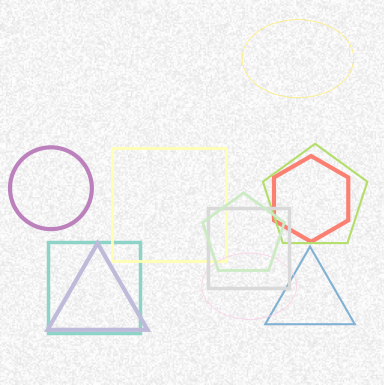[{"shape": "square", "thickness": 2.5, "radius": 0.59, "center": [0.244, 0.253]}, {"shape": "square", "thickness": 2, "radius": 0.74, "center": [0.439, 0.469]}, {"shape": "triangle", "thickness": 3, "radius": 0.75, "center": [0.253, 0.218]}, {"shape": "hexagon", "thickness": 3, "radius": 0.56, "center": [0.808, 0.483]}, {"shape": "triangle", "thickness": 1.5, "radius": 0.67, "center": [0.805, 0.225]}, {"shape": "pentagon", "thickness": 1.5, "radius": 0.71, "center": [0.819, 0.484]}, {"shape": "oval", "thickness": 0.5, "radius": 0.62, "center": [0.647, 0.257]}, {"shape": "square", "thickness": 2.5, "radius": 0.52, "center": [0.645, 0.356]}, {"shape": "circle", "thickness": 3, "radius": 0.53, "center": [0.132, 0.511]}, {"shape": "pentagon", "thickness": 2, "radius": 0.56, "center": [0.633, 0.388]}, {"shape": "oval", "thickness": 0.5, "radius": 0.72, "center": [0.774, 0.848]}]